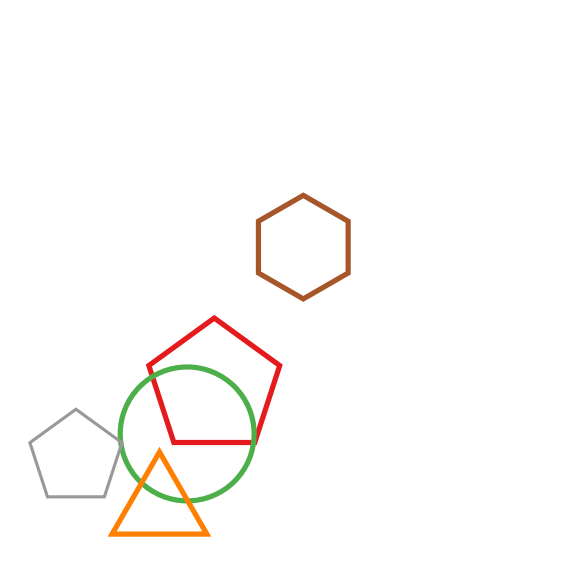[{"shape": "pentagon", "thickness": 2.5, "radius": 0.6, "center": [0.371, 0.329]}, {"shape": "circle", "thickness": 2.5, "radius": 0.58, "center": [0.324, 0.248]}, {"shape": "triangle", "thickness": 2.5, "radius": 0.47, "center": [0.276, 0.122]}, {"shape": "hexagon", "thickness": 2.5, "radius": 0.45, "center": [0.525, 0.571]}, {"shape": "pentagon", "thickness": 1.5, "radius": 0.42, "center": [0.131, 0.207]}]